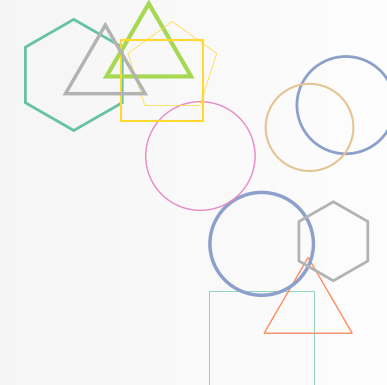[{"shape": "hexagon", "thickness": 2, "radius": 0.72, "center": [0.19, 0.805]}, {"shape": "square", "thickness": 0.5, "radius": 0.68, "center": [0.675, 0.109]}, {"shape": "triangle", "thickness": 1, "radius": 0.66, "center": [0.795, 0.2]}, {"shape": "circle", "thickness": 2, "radius": 0.63, "center": [0.893, 0.727]}, {"shape": "circle", "thickness": 2.5, "radius": 0.67, "center": [0.675, 0.367]}, {"shape": "circle", "thickness": 1, "radius": 0.71, "center": [0.517, 0.595]}, {"shape": "triangle", "thickness": 3, "radius": 0.63, "center": [0.384, 0.865]}, {"shape": "pentagon", "thickness": 0.5, "radius": 0.6, "center": [0.445, 0.824]}, {"shape": "square", "thickness": 1.5, "radius": 0.53, "center": [0.418, 0.791]}, {"shape": "circle", "thickness": 1.5, "radius": 0.57, "center": [0.799, 0.669]}, {"shape": "hexagon", "thickness": 2, "radius": 0.51, "center": [0.86, 0.373]}, {"shape": "triangle", "thickness": 2.5, "radius": 0.59, "center": [0.272, 0.816]}]